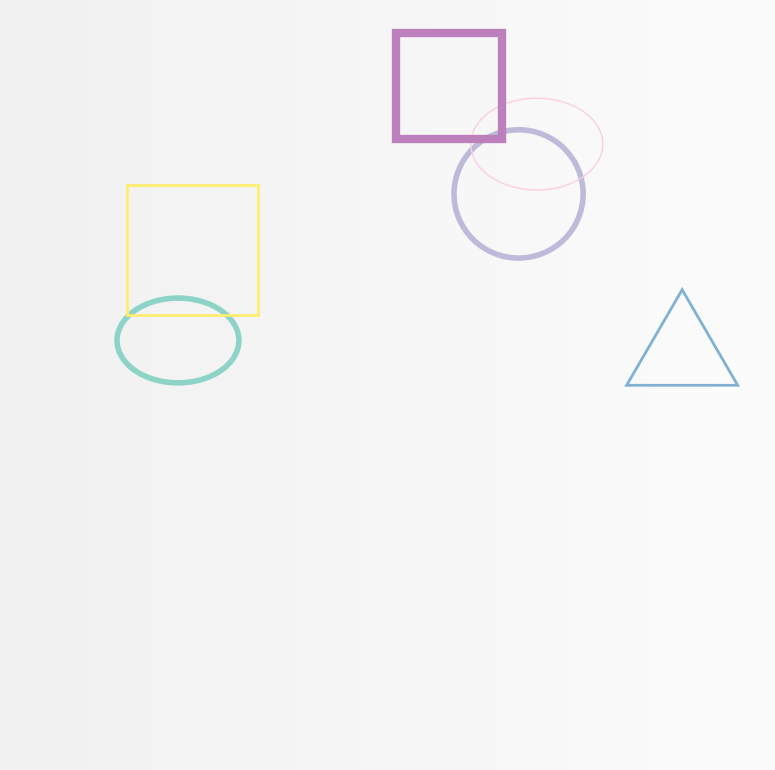[{"shape": "oval", "thickness": 2, "radius": 0.39, "center": [0.23, 0.558]}, {"shape": "circle", "thickness": 2, "radius": 0.42, "center": [0.669, 0.748]}, {"shape": "triangle", "thickness": 1, "radius": 0.41, "center": [0.88, 0.541]}, {"shape": "oval", "thickness": 0.5, "radius": 0.43, "center": [0.693, 0.813]}, {"shape": "square", "thickness": 3, "radius": 0.34, "center": [0.579, 0.888]}, {"shape": "square", "thickness": 1, "radius": 0.42, "center": [0.248, 0.676]}]